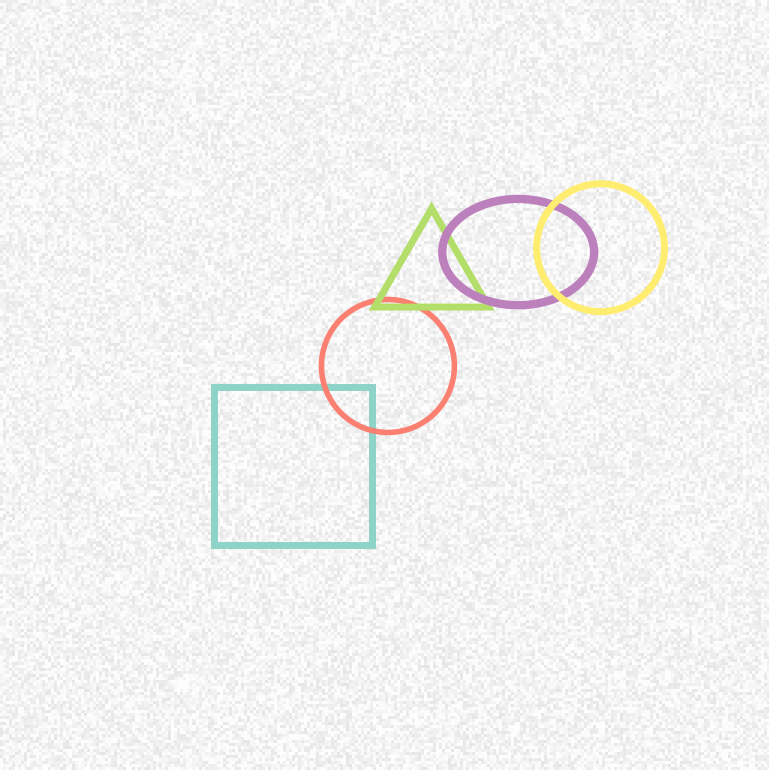[{"shape": "square", "thickness": 2.5, "radius": 0.52, "center": [0.38, 0.395]}, {"shape": "circle", "thickness": 2, "radius": 0.43, "center": [0.504, 0.525]}, {"shape": "triangle", "thickness": 2.5, "radius": 0.43, "center": [0.561, 0.644]}, {"shape": "oval", "thickness": 3, "radius": 0.49, "center": [0.673, 0.673]}, {"shape": "circle", "thickness": 2.5, "radius": 0.42, "center": [0.78, 0.678]}]